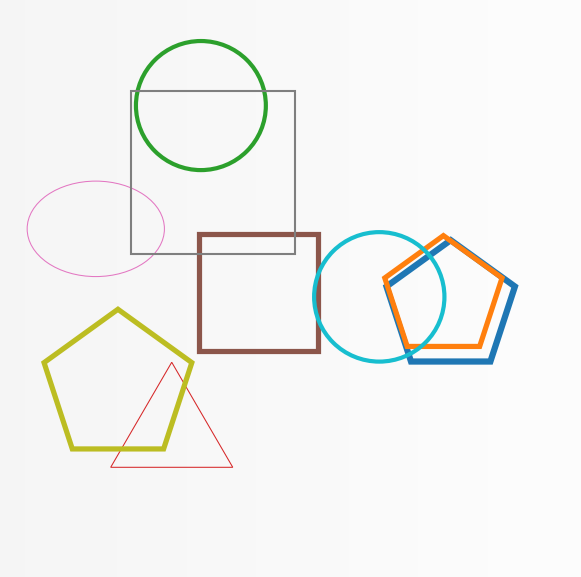[{"shape": "pentagon", "thickness": 3, "radius": 0.58, "center": [0.775, 0.467]}, {"shape": "pentagon", "thickness": 2.5, "radius": 0.53, "center": [0.763, 0.485]}, {"shape": "circle", "thickness": 2, "radius": 0.56, "center": [0.346, 0.816]}, {"shape": "triangle", "thickness": 0.5, "radius": 0.61, "center": [0.295, 0.251]}, {"shape": "square", "thickness": 2.5, "radius": 0.51, "center": [0.445, 0.493]}, {"shape": "oval", "thickness": 0.5, "radius": 0.59, "center": [0.165, 0.603]}, {"shape": "square", "thickness": 1, "radius": 0.7, "center": [0.366, 0.7]}, {"shape": "pentagon", "thickness": 2.5, "radius": 0.67, "center": [0.203, 0.33]}, {"shape": "circle", "thickness": 2, "radius": 0.56, "center": [0.653, 0.485]}]